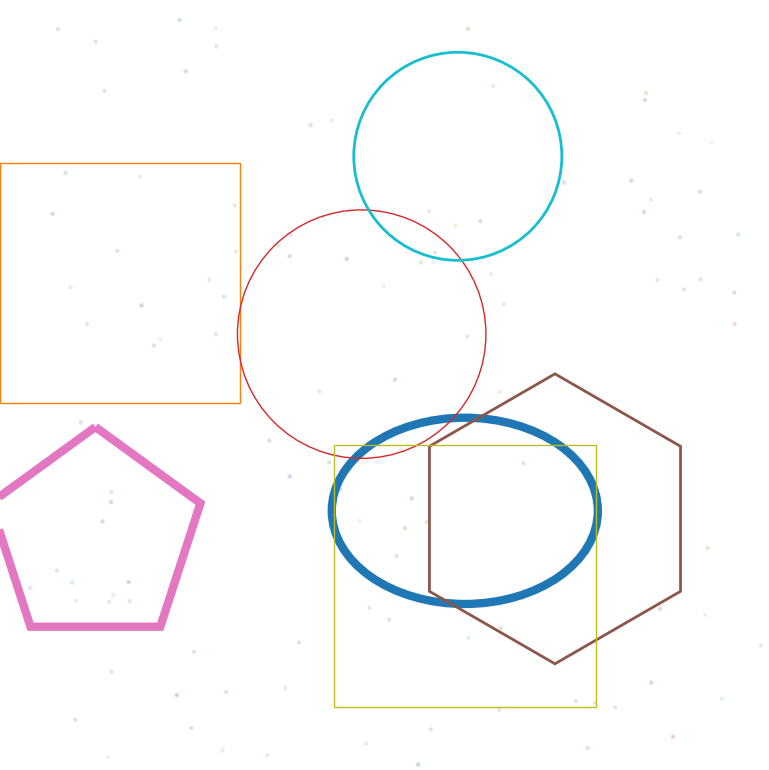[{"shape": "oval", "thickness": 3, "radius": 0.86, "center": [0.604, 0.337]}, {"shape": "square", "thickness": 0.5, "radius": 0.78, "center": [0.156, 0.632]}, {"shape": "circle", "thickness": 0.5, "radius": 0.81, "center": [0.47, 0.566]}, {"shape": "hexagon", "thickness": 1, "radius": 0.94, "center": [0.721, 0.326]}, {"shape": "pentagon", "thickness": 3, "radius": 0.72, "center": [0.124, 0.302]}, {"shape": "square", "thickness": 0.5, "radius": 0.85, "center": [0.604, 0.251]}, {"shape": "circle", "thickness": 1, "radius": 0.68, "center": [0.595, 0.797]}]